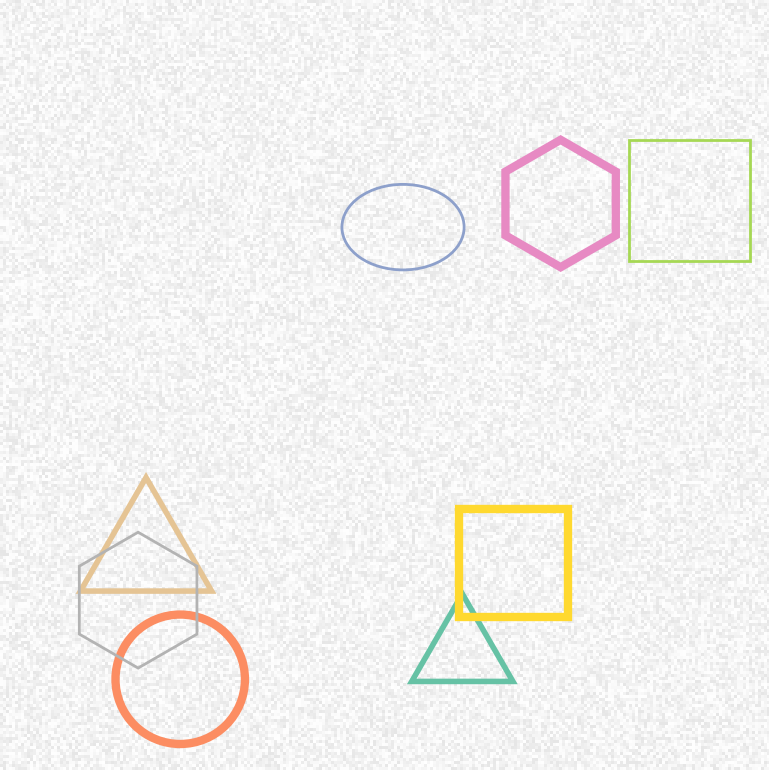[{"shape": "triangle", "thickness": 2, "radius": 0.38, "center": [0.6, 0.153]}, {"shape": "circle", "thickness": 3, "radius": 0.42, "center": [0.234, 0.118]}, {"shape": "oval", "thickness": 1, "radius": 0.4, "center": [0.523, 0.705]}, {"shape": "hexagon", "thickness": 3, "radius": 0.41, "center": [0.728, 0.736]}, {"shape": "square", "thickness": 1, "radius": 0.39, "center": [0.895, 0.74]}, {"shape": "square", "thickness": 3, "radius": 0.35, "center": [0.667, 0.269]}, {"shape": "triangle", "thickness": 2, "radius": 0.49, "center": [0.19, 0.282]}, {"shape": "hexagon", "thickness": 1, "radius": 0.44, "center": [0.179, 0.221]}]